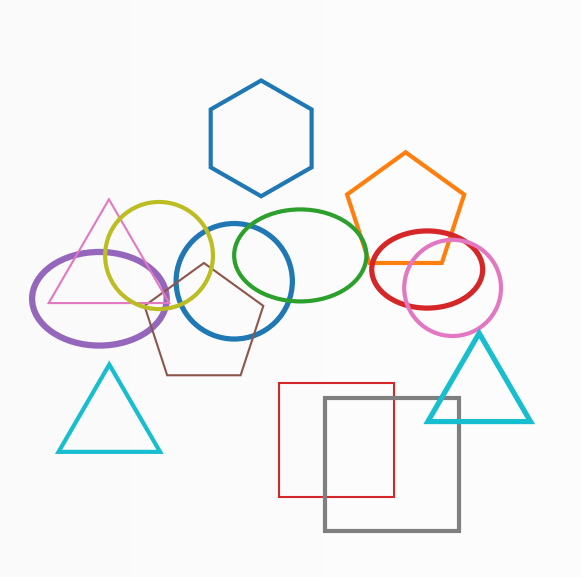[{"shape": "hexagon", "thickness": 2, "radius": 0.5, "center": [0.449, 0.76]}, {"shape": "circle", "thickness": 2.5, "radius": 0.5, "center": [0.403, 0.512]}, {"shape": "pentagon", "thickness": 2, "radius": 0.53, "center": [0.698, 0.629]}, {"shape": "oval", "thickness": 2, "radius": 0.57, "center": [0.517, 0.557]}, {"shape": "square", "thickness": 1, "radius": 0.49, "center": [0.579, 0.237]}, {"shape": "oval", "thickness": 2.5, "radius": 0.48, "center": [0.735, 0.532]}, {"shape": "oval", "thickness": 3, "radius": 0.58, "center": [0.171, 0.482]}, {"shape": "pentagon", "thickness": 1, "radius": 0.54, "center": [0.351, 0.436]}, {"shape": "circle", "thickness": 2, "radius": 0.42, "center": [0.779, 0.501]}, {"shape": "triangle", "thickness": 1, "radius": 0.6, "center": [0.187, 0.534]}, {"shape": "square", "thickness": 2, "radius": 0.58, "center": [0.674, 0.195]}, {"shape": "circle", "thickness": 2, "radius": 0.46, "center": [0.274, 0.557]}, {"shape": "triangle", "thickness": 2, "radius": 0.5, "center": [0.188, 0.267]}, {"shape": "triangle", "thickness": 2.5, "radius": 0.51, "center": [0.824, 0.32]}]